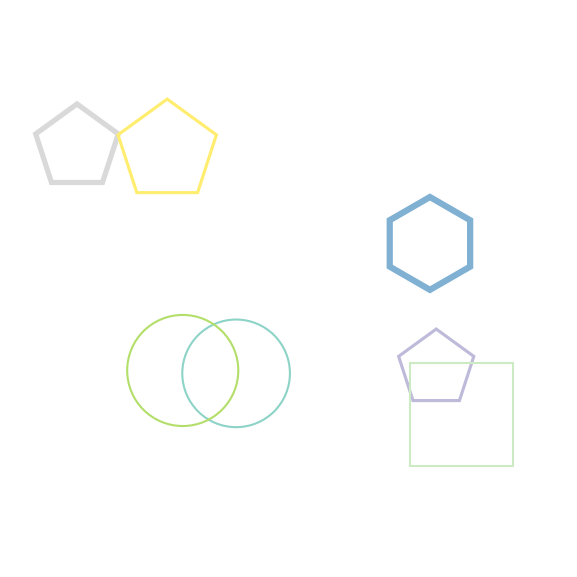[{"shape": "circle", "thickness": 1, "radius": 0.47, "center": [0.409, 0.353]}, {"shape": "pentagon", "thickness": 1.5, "radius": 0.34, "center": [0.755, 0.361]}, {"shape": "hexagon", "thickness": 3, "radius": 0.4, "center": [0.744, 0.578]}, {"shape": "circle", "thickness": 1, "radius": 0.48, "center": [0.316, 0.358]}, {"shape": "pentagon", "thickness": 2.5, "radius": 0.38, "center": [0.133, 0.744]}, {"shape": "square", "thickness": 1, "radius": 0.45, "center": [0.799, 0.281]}, {"shape": "pentagon", "thickness": 1.5, "radius": 0.45, "center": [0.29, 0.738]}]